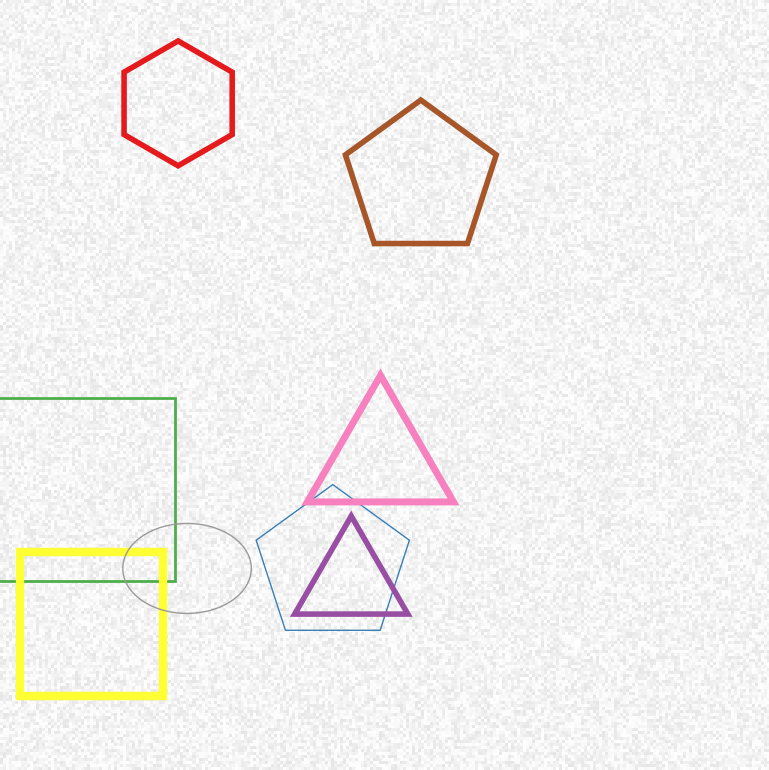[{"shape": "hexagon", "thickness": 2, "radius": 0.41, "center": [0.231, 0.866]}, {"shape": "pentagon", "thickness": 0.5, "radius": 0.52, "center": [0.432, 0.266]}, {"shape": "square", "thickness": 1, "radius": 0.6, "center": [0.108, 0.365]}, {"shape": "triangle", "thickness": 2, "radius": 0.42, "center": [0.456, 0.245]}, {"shape": "square", "thickness": 3, "radius": 0.46, "center": [0.118, 0.19]}, {"shape": "pentagon", "thickness": 2, "radius": 0.51, "center": [0.547, 0.767]}, {"shape": "triangle", "thickness": 2.5, "radius": 0.55, "center": [0.494, 0.403]}, {"shape": "oval", "thickness": 0.5, "radius": 0.42, "center": [0.243, 0.262]}]